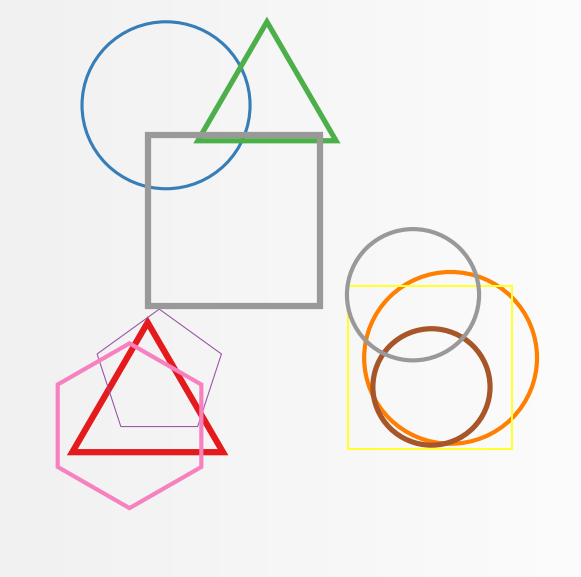[{"shape": "triangle", "thickness": 3, "radius": 0.75, "center": [0.254, 0.291]}, {"shape": "circle", "thickness": 1.5, "radius": 0.72, "center": [0.286, 0.817]}, {"shape": "triangle", "thickness": 2.5, "radius": 0.69, "center": [0.459, 0.824]}, {"shape": "pentagon", "thickness": 0.5, "radius": 0.56, "center": [0.274, 0.351]}, {"shape": "circle", "thickness": 2, "radius": 0.74, "center": [0.775, 0.379]}, {"shape": "square", "thickness": 1, "radius": 0.71, "center": [0.739, 0.363]}, {"shape": "circle", "thickness": 2.5, "radius": 0.5, "center": [0.742, 0.329]}, {"shape": "hexagon", "thickness": 2, "radius": 0.71, "center": [0.223, 0.262]}, {"shape": "square", "thickness": 3, "radius": 0.74, "center": [0.403, 0.617]}, {"shape": "circle", "thickness": 2, "radius": 0.57, "center": [0.711, 0.489]}]